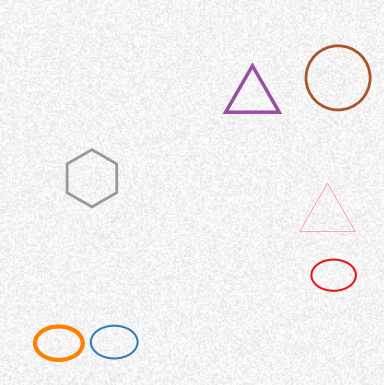[{"shape": "oval", "thickness": 1.5, "radius": 0.29, "center": [0.867, 0.285]}, {"shape": "oval", "thickness": 1.5, "radius": 0.3, "center": [0.297, 0.111]}, {"shape": "triangle", "thickness": 2.5, "radius": 0.4, "center": [0.656, 0.749]}, {"shape": "oval", "thickness": 3, "radius": 0.31, "center": [0.153, 0.109]}, {"shape": "circle", "thickness": 2, "radius": 0.42, "center": [0.878, 0.798]}, {"shape": "triangle", "thickness": 0.5, "radius": 0.42, "center": [0.851, 0.44]}, {"shape": "hexagon", "thickness": 2, "radius": 0.37, "center": [0.239, 0.537]}]